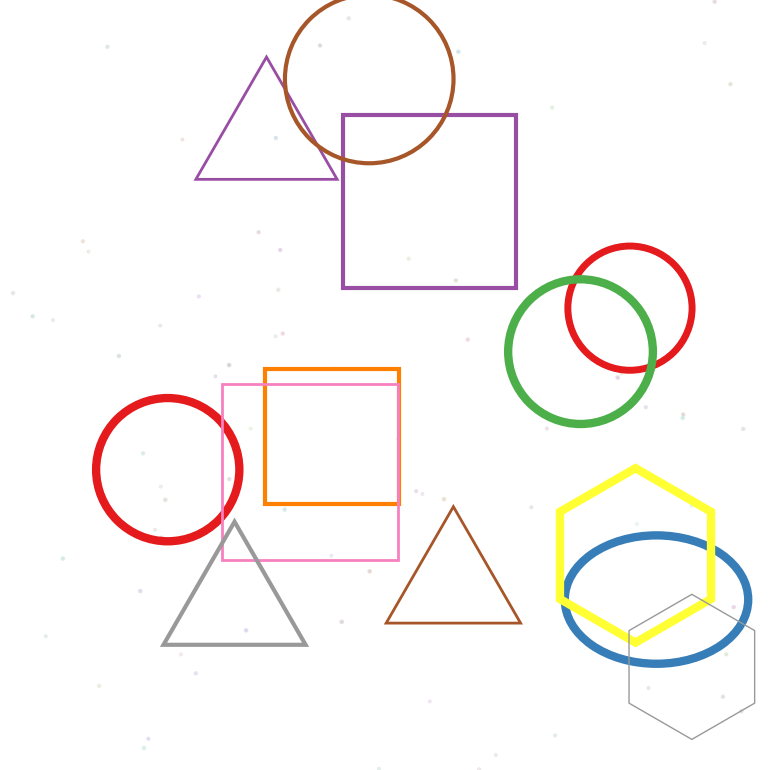[{"shape": "circle", "thickness": 3, "radius": 0.47, "center": [0.218, 0.39]}, {"shape": "circle", "thickness": 2.5, "radius": 0.4, "center": [0.818, 0.6]}, {"shape": "oval", "thickness": 3, "radius": 0.6, "center": [0.853, 0.221]}, {"shape": "circle", "thickness": 3, "radius": 0.47, "center": [0.754, 0.543]}, {"shape": "square", "thickness": 1.5, "radius": 0.56, "center": [0.558, 0.739]}, {"shape": "triangle", "thickness": 1, "radius": 0.53, "center": [0.346, 0.82]}, {"shape": "square", "thickness": 1.5, "radius": 0.44, "center": [0.431, 0.433]}, {"shape": "hexagon", "thickness": 3, "radius": 0.57, "center": [0.825, 0.279]}, {"shape": "triangle", "thickness": 1, "radius": 0.5, "center": [0.589, 0.241]}, {"shape": "circle", "thickness": 1.5, "radius": 0.55, "center": [0.48, 0.897]}, {"shape": "square", "thickness": 1, "radius": 0.57, "center": [0.403, 0.387]}, {"shape": "hexagon", "thickness": 0.5, "radius": 0.47, "center": [0.898, 0.134]}, {"shape": "triangle", "thickness": 1.5, "radius": 0.53, "center": [0.305, 0.216]}]